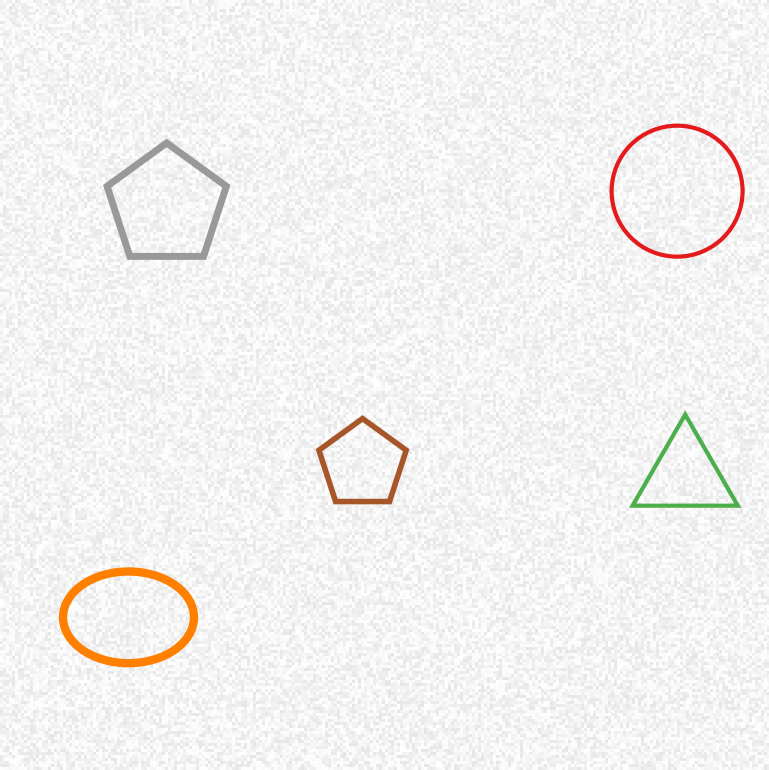[{"shape": "circle", "thickness": 1.5, "radius": 0.43, "center": [0.879, 0.752]}, {"shape": "triangle", "thickness": 1.5, "radius": 0.39, "center": [0.89, 0.383]}, {"shape": "oval", "thickness": 3, "radius": 0.43, "center": [0.167, 0.198]}, {"shape": "pentagon", "thickness": 2, "radius": 0.3, "center": [0.471, 0.397]}, {"shape": "pentagon", "thickness": 2.5, "radius": 0.41, "center": [0.216, 0.733]}]